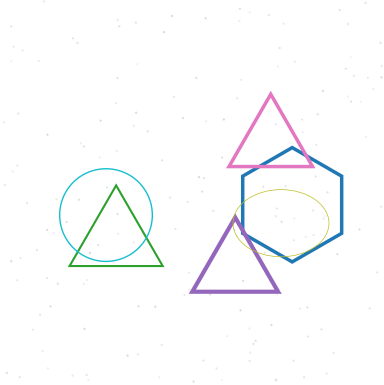[{"shape": "hexagon", "thickness": 2.5, "radius": 0.74, "center": [0.759, 0.468]}, {"shape": "triangle", "thickness": 1.5, "radius": 0.7, "center": [0.302, 0.379]}, {"shape": "triangle", "thickness": 3, "radius": 0.64, "center": [0.611, 0.307]}, {"shape": "triangle", "thickness": 2.5, "radius": 0.63, "center": [0.703, 0.63]}, {"shape": "oval", "thickness": 0.5, "radius": 0.62, "center": [0.73, 0.42]}, {"shape": "circle", "thickness": 1, "radius": 0.6, "center": [0.275, 0.441]}]